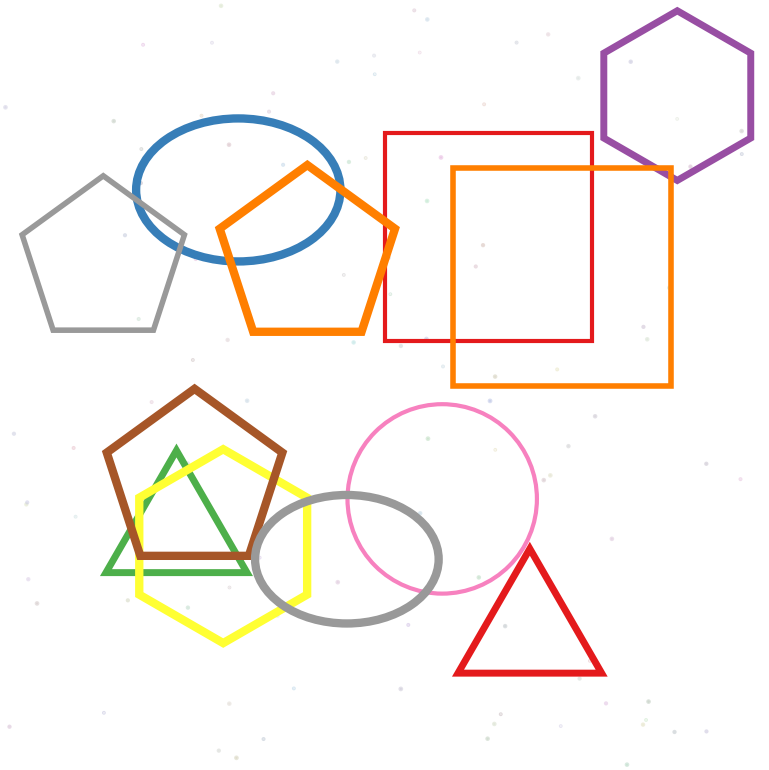[{"shape": "square", "thickness": 1.5, "radius": 0.67, "center": [0.635, 0.692]}, {"shape": "triangle", "thickness": 2.5, "radius": 0.54, "center": [0.688, 0.18]}, {"shape": "oval", "thickness": 3, "radius": 0.66, "center": [0.309, 0.753]}, {"shape": "triangle", "thickness": 2.5, "radius": 0.53, "center": [0.229, 0.309]}, {"shape": "hexagon", "thickness": 2.5, "radius": 0.55, "center": [0.88, 0.876]}, {"shape": "pentagon", "thickness": 3, "radius": 0.6, "center": [0.399, 0.666]}, {"shape": "square", "thickness": 2, "radius": 0.71, "center": [0.729, 0.64]}, {"shape": "hexagon", "thickness": 3, "radius": 0.63, "center": [0.29, 0.291]}, {"shape": "pentagon", "thickness": 3, "radius": 0.6, "center": [0.253, 0.375]}, {"shape": "circle", "thickness": 1.5, "radius": 0.62, "center": [0.574, 0.352]}, {"shape": "oval", "thickness": 3, "radius": 0.6, "center": [0.45, 0.274]}, {"shape": "pentagon", "thickness": 2, "radius": 0.55, "center": [0.134, 0.661]}]